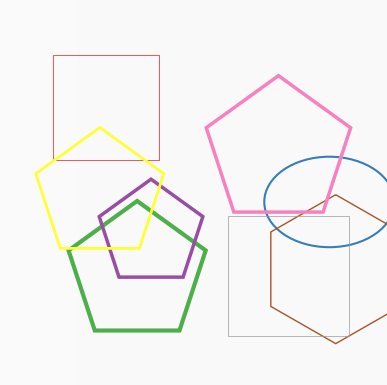[{"shape": "square", "thickness": 0.5, "radius": 0.68, "center": [0.273, 0.72]}, {"shape": "oval", "thickness": 1.5, "radius": 0.84, "center": [0.85, 0.475]}, {"shape": "pentagon", "thickness": 3, "radius": 0.93, "center": [0.354, 0.292]}, {"shape": "pentagon", "thickness": 2.5, "radius": 0.7, "center": [0.39, 0.394]}, {"shape": "pentagon", "thickness": 2, "radius": 0.87, "center": [0.258, 0.495]}, {"shape": "hexagon", "thickness": 1, "radius": 0.97, "center": [0.866, 0.301]}, {"shape": "pentagon", "thickness": 2.5, "radius": 0.98, "center": [0.719, 0.608]}, {"shape": "square", "thickness": 0.5, "radius": 0.78, "center": [0.744, 0.283]}]